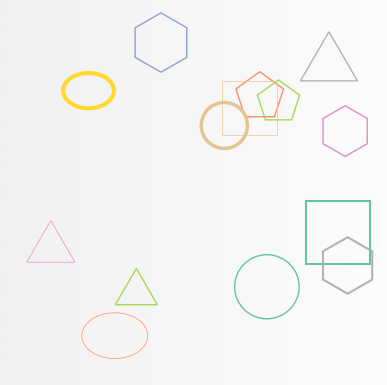[{"shape": "circle", "thickness": 1, "radius": 0.42, "center": [0.689, 0.255]}, {"shape": "square", "thickness": 1.5, "radius": 0.41, "center": [0.872, 0.396]}, {"shape": "oval", "thickness": 0.5, "radius": 0.42, "center": [0.296, 0.128]}, {"shape": "pentagon", "thickness": 1, "radius": 0.32, "center": [0.67, 0.749]}, {"shape": "hexagon", "thickness": 1, "radius": 0.38, "center": [0.415, 0.889]}, {"shape": "hexagon", "thickness": 1, "radius": 0.33, "center": [0.891, 0.66]}, {"shape": "triangle", "thickness": 0.5, "radius": 0.36, "center": [0.131, 0.355]}, {"shape": "pentagon", "thickness": 1, "radius": 0.29, "center": [0.719, 0.735]}, {"shape": "triangle", "thickness": 1, "radius": 0.31, "center": [0.352, 0.24]}, {"shape": "oval", "thickness": 3, "radius": 0.33, "center": [0.228, 0.765]}, {"shape": "square", "thickness": 0.5, "radius": 0.36, "center": [0.645, 0.719]}, {"shape": "circle", "thickness": 2.5, "radius": 0.3, "center": [0.579, 0.674]}, {"shape": "hexagon", "thickness": 1.5, "radius": 0.37, "center": [0.897, 0.311]}, {"shape": "triangle", "thickness": 1, "radius": 0.42, "center": [0.849, 0.832]}]